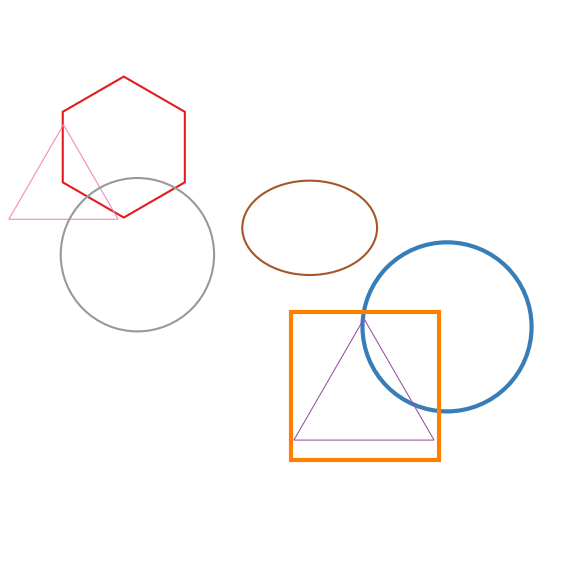[{"shape": "hexagon", "thickness": 1, "radius": 0.61, "center": [0.214, 0.744]}, {"shape": "circle", "thickness": 2, "radius": 0.73, "center": [0.774, 0.433]}, {"shape": "triangle", "thickness": 0.5, "radius": 0.7, "center": [0.63, 0.307]}, {"shape": "square", "thickness": 2, "radius": 0.64, "center": [0.632, 0.331]}, {"shape": "oval", "thickness": 1, "radius": 0.58, "center": [0.536, 0.605]}, {"shape": "triangle", "thickness": 0.5, "radius": 0.55, "center": [0.11, 0.674]}, {"shape": "circle", "thickness": 1, "radius": 0.66, "center": [0.238, 0.558]}]